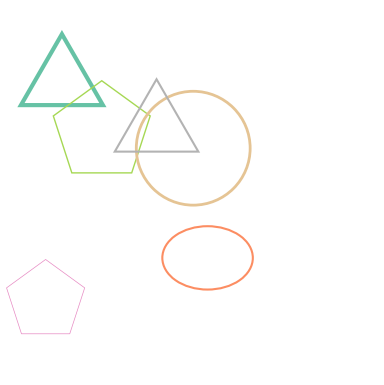[{"shape": "triangle", "thickness": 3, "radius": 0.61, "center": [0.161, 0.788]}, {"shape": "oval", "thickness": 1.5, "radius": 0.59, "center": [0.539, 0.33]}, {"shape": "pentagon", "thickness": 0.5, "radius": 0.53, "center": [0.118, 0.219]}, {"shape": "pentagon", "thickness": 1, "radius": 0.66, "center": [0.264, 0.658]}, {"shape": "circle", "thickness": 2, "radius": 0.74, "center": [0.502, 0.615]}, {"shape": "triangle", "thickness": 1.5, "radius": 0.63, "center": [0.407, 0.669]}]